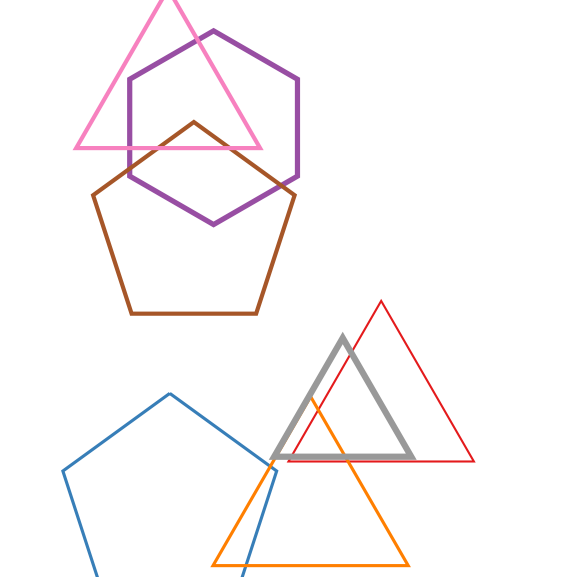[{"shape": "triangle", "thickness": 1, "radius": 0.93, "center": [0.66, 0.293]}, {"shape": "pentagon", "thickness": 1.5, "radius": 0.97, "center": [0.294, 0.123]}, {"shape": "hexagon", "thickness": 2.5, "radius": 0.84, "center": [0.37, 0.778]}, {"shape": "triangle", "thickness": 1.5, "radius": 0.98, "center": [0.538, 0.117]}, {"shape": "pentagon", "thickness": 2, "radius": 0.92, "center": [0.336, 0.604]}, {"shape": "triangle", "thickness": 2, "radius": 0.92, "center": [0.291, 0.835]}, {"shape": "triangle", "thickness": 3, "radius": 0.69, "center": [0.593, 0.277]}]